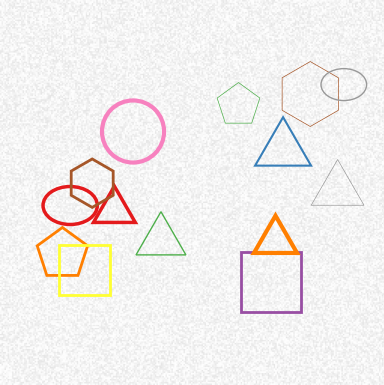[{"shape": "triangle", "thickness": 2.5, "radius": 0.31, "center": [0.297, 0.454]}, {"shape": "oval", "thickness": 2.5, "radius": 0.35, "center": [0.182, 0.466]}, {"shape": "triangle", "thickness": 1.5, "radius": 0.42, "center": [0.735, 0.612]}, {"shape": "triangle", "thickness": 1, "radius": 0.37, "center": [0.418, 0.375]}, {"shape": "pentagon", "thickness": 0.5, "radius": 0.29, "center": [0.619, 0.727]}, {"shape": "square", "thickness": 2, "radius": 0.39, "center": [0.704, 0.267]}, {"shape": "pentagon", "thickness": 2, "radius": 0.34, "center": [0.162, 0.34]}, {"shape": "triangle", "thickness": 3, "radius": 0.32, "center": [0.716, 0.375]}, {"shape": "square", "thickness": 2, "radius": 0.33, "center": [0.219, 0.298]}, {"shape": "hexagon", "thickness": 2, "radius": 0.31, "center": [0.239, 0.524]}, {"shape": "hexagon", "thickness": 0.5, "radius": 0.42, "center": [0.806, 0.756]}, {"shape": "circle", "thickness": 3, "radius": 0.4, "center": [0.346, 0.658]}, {"shape": "oval", "thickness": 1, "radius": 0.3, "center": [0.893, 0.78]}, {"shape": "triangle", "thickness": 0.5, "radius": 0.4, "center": [0.877, 0.506]}]